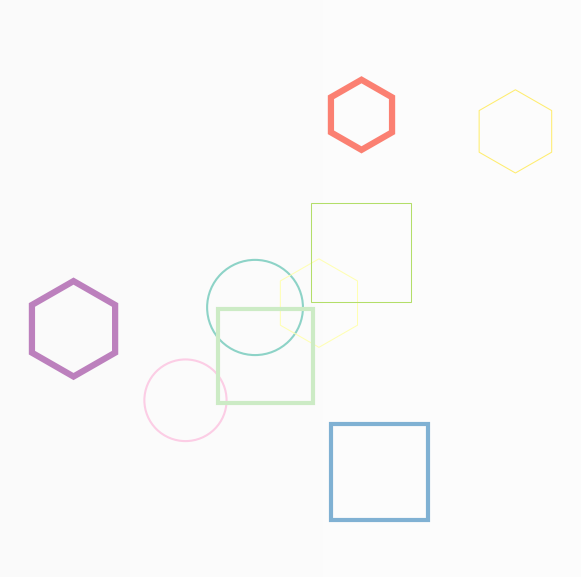[{"shape": "circle", "thickness": 1, "radius": 0.41, "center": [0.439, 0.467]}, {"shape": "hexagon", "thickness": 0.5, "radius": 0.38, "center": [0.549, 0.474]}, {"shape": "hexagon", "thickness": 3, "radius": 0.3, "center": [0.622, 0.8]}, {"shape": "square", "thickness": 2, "radius": 0.42, "center": [0.653, 0.182]}, {"shape": "square", "thickness": 0.5, "radius": 0.43, "center": [0.621, 0.562]}, {"shape": "circle", "thickness": 1, "radius": 0.35, "center": [0.319, 0.306]}, {"shape": "hexagon", "thickness": 3, "radius": 0.41, "center": [0.127, 0.43]}, {"shape": "square", "thickness": 2, "radius": 0.41, "center": [0.457, 0.383]}, {"shape": "hexagon", "thickness": 0.5, "radius": 0.36, "center": [0.887, 0.772]}]